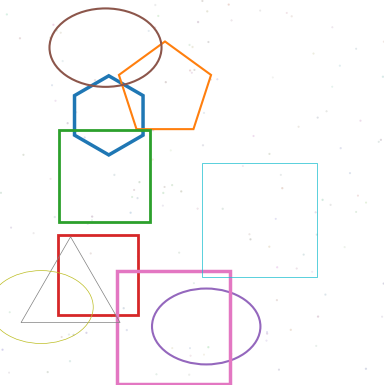[{"shape": "hexagon", "thickness": 2.5, "radius": 0.51, "center": [0.283, 0.7]}, {"shape": "pentagon", "thickness": 1.5, "radius": 0.63, "center": [0.429, 0.766]}, {"shape": "square", "thickness": 2, "radius": 0.59, "center": [0.271, 0.543]}, {"shape": "square", "thickness": 2, "radius": 0.52, "center": [0.255, 0.286]}, {"shape": "oval", "thickness": 1.5, "radius": 0.7, "center": [0.536, 0.152]}, {"shape": "oval", "thickness": 1.5, "radius": 0.73, "center": [0.274, 0.876]}, {"shape": "square", "thickness": 2.5, "radius": 0.73, "center": [0.45, 0.148]}, {"shape": "triangle", "thickness": 0.5, "radius": 0.74, "center": [0.183, 0.236]}, {"shape": "oval", "thickness": 0.5, "radius": 0.68, "center": [0.107, 0.202]}, {"shape": "square", "thickness": 0.5, "radius": 0.75, "center": [0.673, 0.428]}]